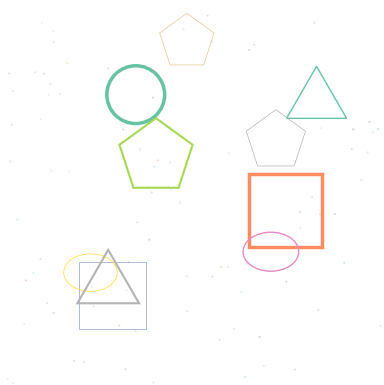[{"shape": "circle", "thickness": 2.5, "radius": 0.38, "center": [0.353, 0.754]}, {"shape": "triangle", "thickness": 1, "radius": 0.45, "center": [0.822, 0.738]}, {"shape": "square", "thickness": 2.5, "radius": 0.47, "center": [0.742, 0.453]}, {"shape": "square", "thickness": 0.5, "radius": 0.43, "center": [0.292, 0.233]}, {"shape": "oval", "thickness": 1, "radius": 0.36, "center": [0.704, 0.346]}, {"shape": "pentagon", "thickness": 1.5, "radius": 0.5, "center": [0.405, 0.593]}, {"shape": "oval", "thickness": 0.5, "radius": 0.35, "center": [0.235, 0.292]}, {"shape": "pentagon", "thickness": 0.5, "radius": 0.37, "center": [0.485, 0.891]}, {"shape": "pentagon", "thickness": 0.5, "radius": 0.4, "center": [0.717, 0.634]}, {"shape": "triangle", "thickness": 1.5, "radius": 0.46, "center": [0.281, 0.259]}]